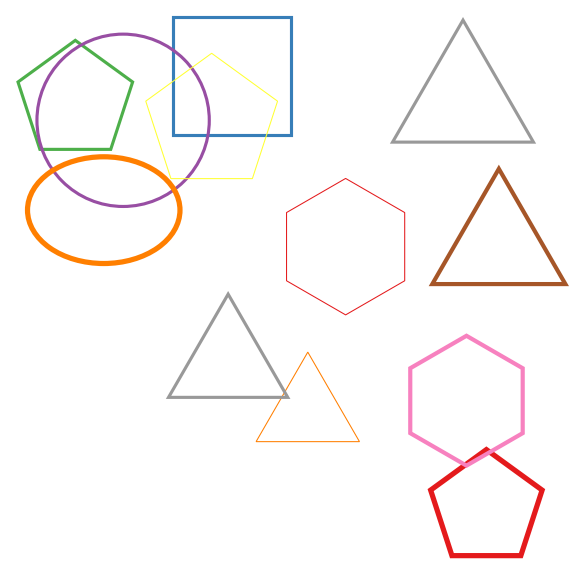[{"shape": "pentagon", "thickness": 2.5, "radius": 0.51, "center": [0.842, 0.119]}, {"shape": "hexagon", "thickness": 0.5, "radius": 0.59, "center": [0.598, 0.572]}, {"shape": "square", "thickness": 1.5, "radius": 0.51, "center": [0.402, 0.867]}, {"shape": "pentagon", "thickness": 1.5, "radius": 0.52, "center": [0.13, 0.825]}, {"shape": "circle", "thickness": 1.5, "radius": 0.75, "center": [0.213, 0.791]}, {"shape": "triangle", "thickness": 0.5, "radius": 0.52, "center": [0.533, 0.286]}, {"shape": "oval", "thickness": 2.5, "radius": 0.66, "center": [0.18, 0.635]}, {"shape": "pentagon", "thickness": 0.5, "radius": 0.6, "center": [0.367, 0.787]}, {"shape": "triangle", "thickness": 2, "radius": 0.67, "center": [0.864, 0.574]}, {"shape": "hexagon", "thickness": 2, "radius": 0.56, "center": [0.808, 0.305]}, {"shape": "triangle", "thickness": 1.5, "radius": 0.7, "center": [0.802, 0.823]}, {"shape": "triangle", "thickness": 1.5, "radius": 0.6, "center": [0.395, 0.371]}]